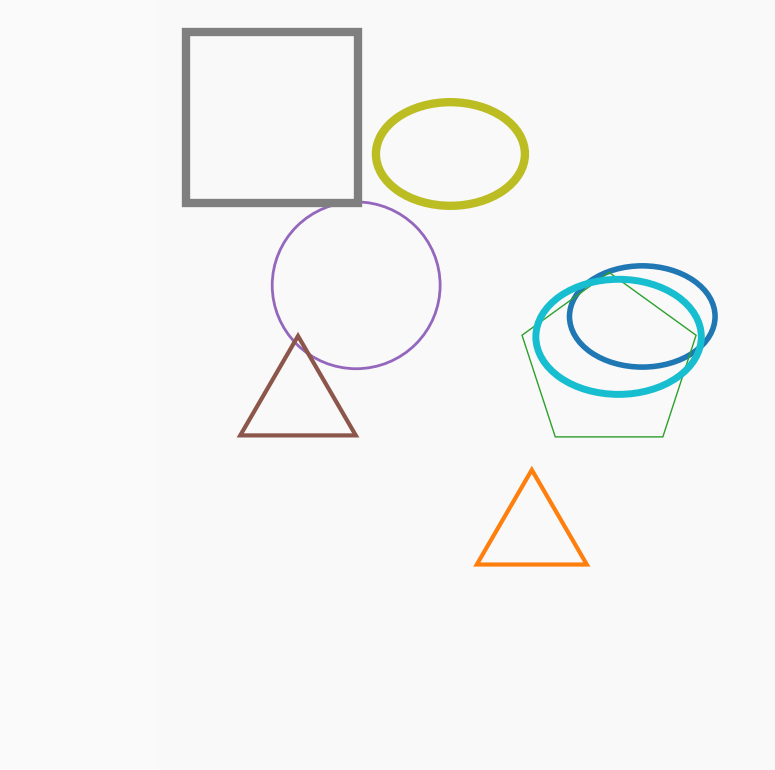[{"shape": "oval", "thickness": 2, "radius": 0.47, "center": [0.829, 0.589]}, {"shape": "triangle", "thickness": 1.5, "radius": 0.41, "center": [0.686, 0.308]}, {"shape": "pentagon", "thickness": 0.5, "radius": 0.59, "center": [0.786, 0.528]}, {"shape": "circle", "thickness": 1, "radius": 0.54, "center": [0.46, 0.629]}, {"shape": "triangle", "thickness": 1.5, "radius": 0.43, "center": [0.385, 0.478]}, {"shape": "square", "thickness": 3, "radius": 0.56, "center": [0.351, 0.847]}, {"shape": "oval", "thickness": 3, "radius": 0.48, "center": [0.581, 0.8]}, {"shape": "oval", "thickness": 2.5, "radius": 0.53, "center": [0.798, 0.563]}]